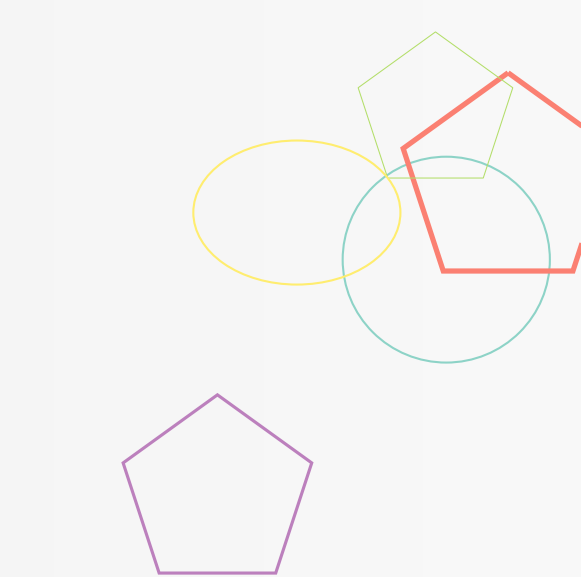[{"shape": "circle", "thickness": 1, "radius": 0.89, "center": [0.768, 0.55]}, {"shape": "pentagon", "thickness": 2.5, "radius": 0.95, "center": [0.874, 0.683]}, {"shape": "pentagon", "thickness": 0.5, "radius": 0.7, "center": [0.749, 0.804]}, {"shape": "pentagon", "thickness": 1.5, "radius": 0.85, "center": [0.374, 0.145]}, {"shape": "oval", "thickness": 1, "radius": 0.89, "center": [0.511, 0.631]}]